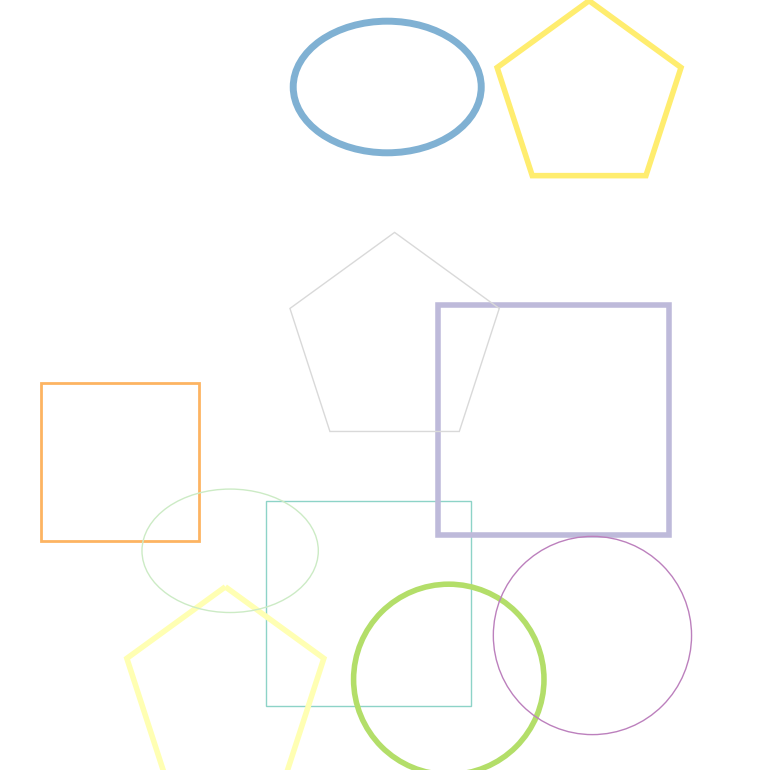[{"shape": "square", "thickness": 0.5, "radius": 0.67, "center": [0.479, 0.216]}, {"shape": "pentagon", "thickness": 2, "radius": 0.67, "center": [0.293, 0.103]}, {"shape": "square", "thickness": 2, "radius": 0.75, "center": [0.719, 0.455]}, {"shape": "oval", "thickness": 2.5, "radius": 0.61, "center": [0.503, 0.887]}, {"shape": "square", "thickness": 1, "radius": 0.51, "center": [0.155, 0.4]}, {"shape": "circle", "thickness": 2, "radius": 0.62, "center": [0.583, 0.118]}, {"shape": "pentagon", "thickness": 0.5, "radius": 0.71, "center": [0.512, 0.555]}, {"shape": "circle", "thickness": 0.5, "radius": 0.64, "center": [0.769, 0.175]}, {"shape": "oval", "thickness": 0.5, "radius": 0.57, "center": [0.299, 0.285]}, {"shape": "pentagon", "thickness": 2, "radius": 0.63, "center": [0.765, 0.873]}]